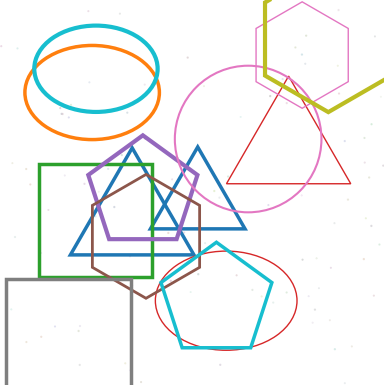[{"shape": "triangle", "thickness": 2.5, "radius": 0.93, "center": [0.343, 0.431]}, {"shape": "triangle", "thickness": 2.5, "radius": 0.71, "center": [0.514, 0.476]}, {"shape": "oval", "thickness": 2.5, "radius": 0.87, "center": [0.239, 0.76]}, {"shape": "square", "thickness": 2.5, "radius": 0.74, "center": [0.248, 0.427]}, {"shape": "oval", "thickness": 1, "radius": 0.92, "center": [0.587, 0.219]}, {"shape": "triangle", "thickness": 1, "radius": 0.93, "center": [0.75, 0.616]}, {"shape": "pentagon", "thickness": 3, "radius": 0.75, "center": [0.371, 0.499]}, {"shape": "hexagon", "thickness": 2, "radius": 0.8, "center": [0.379, 0.386]}, {"shape": "circle", "thickness": 1.5, "radius": 0.95, "center": [0.645, 0.639]}, {"shape": "hexagon", "thickness": 1, "radius": 0.69, "center": [0.785, 0.857]}, {"shape": "square", "thickness": 2.5, "radius": 0.81, "center": [0.178, 0.114]}, {"shape": "hexagon", "thickness": 3, "radius": 0.95, "center": [0.853, 0.899]}, {"shape": "oval", "thickness": 3, "radius": 0.8, "center": [0.249, 0.821]}, {"shape": "pentagon", "thickness": 2.5, "radius": 0.76, "center": [0.562, 0.219]}]